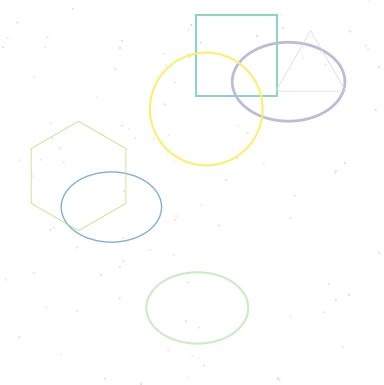[{"shape": "square", "thickness": 1.5, "radius": 0.52, "center": [0.613, 0.855]}, {"shape": "oval", "thickness": 2, "radius": 0.73, "center": [0.749, 0.788]}, {"shape": "oval", "thickness": 1, "radius": 0.65, "center": [0.289, 0.462]}, {"shape": "hexagon", "thickness": 0.5, "radius": 0.71, "center": [0.204, 0.543]}, {"shape": "triangle", "thickness": 0.5, "radius": 0.52, "center": [0.807, 0.816]}, {"shape": "oval", "thickness": 1.5, "radius": 0.66, "center": [0.512, 0.2]}, {"shape": "circle", "thickness": 1.5, "radius": 0.73, "center": [0.536, 0.717]}]